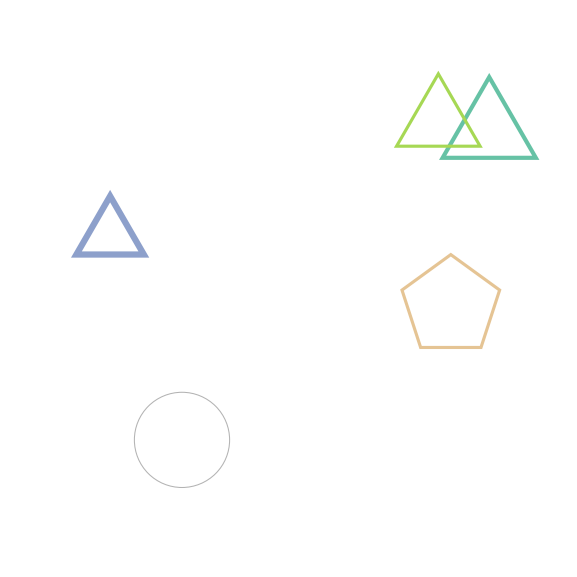[{"shape": "triangle", "thickness": 2, "radius": 0.47, "center": [0.847, 0.772]}, {"shape": "triangle", "thickness": 3, "radius": 0.34, "center": [0.191, 0.592]}, {"shape": "triangle", "thickness": 1.5, "radius": 0.42, "center": [0.759, 0.788]}, {"shape": "pentagon", "thickness": 1.5, "radius": 0.44, "center": [0.781, 0.469]}, {"shape": "circle", "thickness": 0.5, "radius": 0.41, "center": [0.315, 0.237]}]